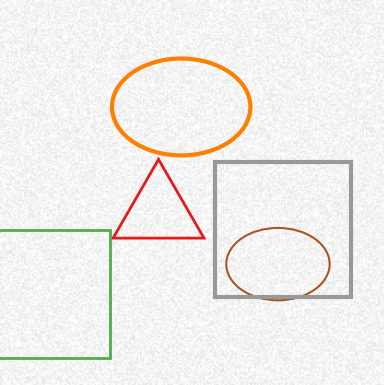[{"shape": "triangle", "thickness": 2, "radius": 0.68, "center": [0.412, 0.45]}, {"shape": "square", "thickness": 2, "radius": 0.83, "center": [0.12, 0.237]}, {"shape": "oval", "thickness": 3, "radius": 0.9, "center": [0.471, 0.722]}, {"shape": "oval", "thickness": 1.5, "radius": 0.67, "center": [0.722, 0.314]}, {"shape": "square", "thickness": 3, "radius": 0.88, "center": [0.735, 0.404]}]